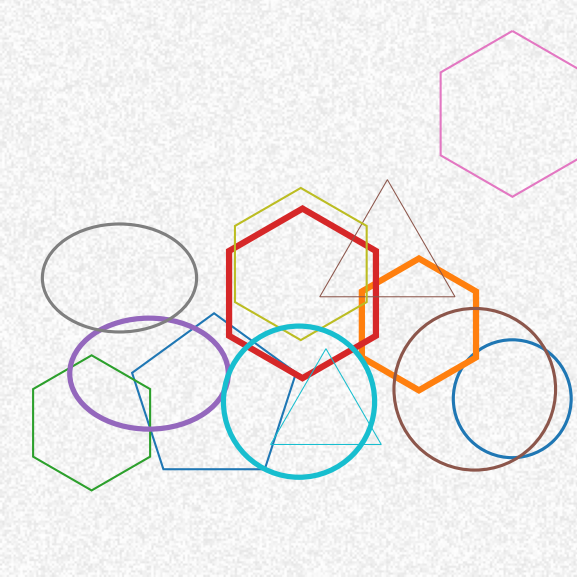[{"shape": "circle", "thickness": 1.5, "radius": 0.51, "center": [0.887, 0.309]}, {"shape": "pentagon", "thickness": 1, "radius": 0.75, "center": [0.371, 0.307]}, {"shape": "hexagon", "thickness": 3, "radius": 0.57, "center": [0.725, 0.437]}, {"shape": "hexagon", "thickness": 1, "radius": 0.58, "center": [0.159, 0.267]}, {"shape": "hexagon", "thickness": 3, "radius": 0.73, "center": [0.524, 0.491]}, {"shape": "oval", "thickness": 2.5, "radius": 0.69, "center": [0.258, 0.352]}, {"shape": "circle", "thickness": 1.5, "radius": 0.7, "center": [0.822, 0.325]}, {"shape": "triangle", "thickness": 0.5, "radius": 0.68, "center": [0.671, 0.553]}, {"shape": "hexagon", "thickness": 1, "radius": 0.72, "center": [0.887, 0.802]}, {"shape": "oval", "thickness": 1.5, "radius": 0.67, "center": [0.207, 0.518]}, {"shape": "hexagon", "thickness": 1, "radius": 0.66, "center": [0.521, 0.542]}, {"shape": "triangle", "thickness": 0.5, "radius": 0.55, "center": [0.564, 0.285]}, {"shape": "circle", "thickness": 2.5, "radius": 0.65, "center": [0.518, 0.304]}]